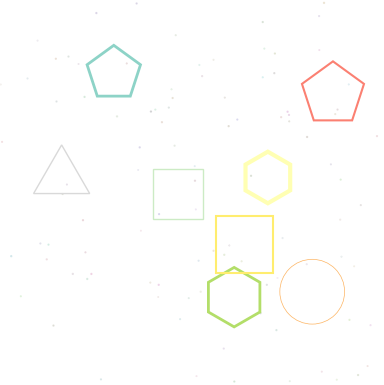[{"shape": "pentagon", "thickness": 2, "radius": 0.36, "center": [0.296, 0.809]}, {"shape": "hexagon", "thickness": 3, "radius": 0.33, "center": [0.696, 0.539]}, {"shape": "pentagon", "thickness": 1.5, "radius": 0.42, "center": [0.865, 0.756]}, {"shape": "circle", "thickness": 0.5, "radius": 0.42, "center": [0.811, 0.242]}, {"shape": "hexagon", "thickness": 2, "radius": 0.39, "center": [0.608, 0.228]}, {"shape": "triangle", "thickness": 1, "radius": 0.42, "center": [0.16, 0.539]}, {"shape": "square", "thickness": 1, "radius": 0.33, "center": [0.462, 0.497]}, {"shape": "square", "thickness": 1.5, "radius": 0.37, "center": [0.635, 0.365]}]